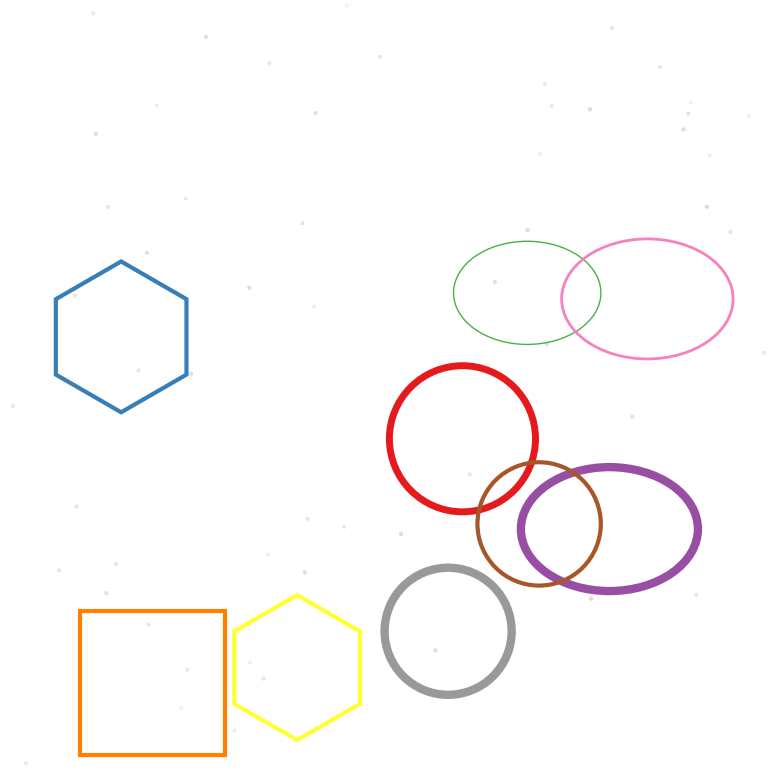[{"shape": "circle", "thickness": 2.5, "radius": 0.47, "center": [0.601, 0.43]}, {"shape": "hexagon", "thickness": 1.5, "radius": 0.49, "center": [0.157, 0.563]}, {"shape": "oval", "thickness": 0.5, "radius": 0.48, "center": [0.685, 0.62]}, {"shape": "oval", "thickness": 3, "radius": 0.57, "center": [0.791, 0.313]}, {"shape": "square", "thickness": 1.5, "radius": 0.47, "center": [0.198, 0.113]}, {"shape": "hexagon", "thickness": 1.5, "radius": 0.47, "center": [0.386, 0.133]}, {"shape": "circle", "thickness": 1.5, "radius": 0.4, "center": [0.7, 0.32]}, {"shape": "oval", "thickness": 1, "radius": 0.56, "center": [0.841, 0.612]}, {"shape": "circle", "thickness": 3, "radius": 0.41, "center": [0.582, 0.18]}]